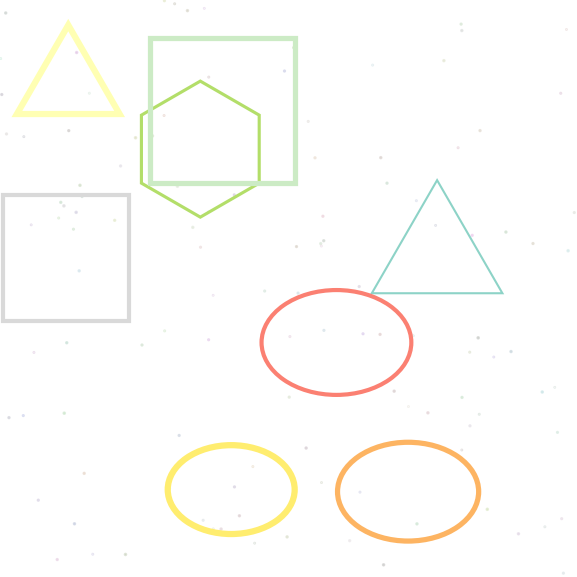[{"shape": "triangle", "thickness": 1, "radius": 0.65, "center": [0.757, 0.557]}, {"shape": "triangle", "thickness": 3, "radius": 0.51, "center": [0.118, 0.853]}, {"shape": "oval", "thickness": 2, "radius": 0.65, "center": [0.583, 0.406]}, {"shape": "oval", "thickness": 2.5, "radius": 0.61, "center": [0.707, 0.148]}, {"shape": "hexagon", "thickness": 1.5, "radius": 0.59, "center": [0.347, 0.741]}, {"shape": "square", "thickness": 2, "radius": 0.55, "center": [0.115, 0.553]}, {"shape": "square", "thickness": 2.5, "radius": 0.63, "center": [0.386, 0.808]}, {"shape": "oval", "thickness": 3, "radius": 0.55, "center": [0.4, 0.151]}]